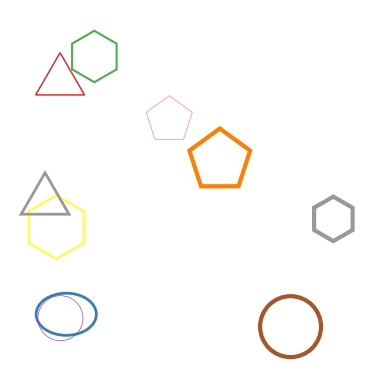[{"shape": "triangle", "thickness": 1, "radius": 0.37, "center": [0.156, 0.79]}, {"shape": "oval", "thickness": 2, "radius": 0.39, "center": [0.172, 0.184]}, {"shape": "hexagon", "thickness": 1.5, "radius": 0.33, "center": [0.245, 0.853]}, {"shape": "circle", "thickness": 0.5, "radius": 0.29, "center": [0.157, 0.174]}, {"shape": "pentagon", "thickness": 3, "radius": 0.41, "center": [0.571, 0.583]}, {"shape": "hexagon", "thickness": 1.5, "radius": 0.41, "center": [0.146, 0.41]}, {"shape": "circle", "thickness": 3, "radius": 0.4, "center": [0.755, 0.152]}, {"shape": "pentagon", "thickness": 0.5, "radius": 0.31, "center": [0.44, 0.689]}, {"shape": "triangle", "thickness": 2, "radius": 0.36, "center": [0.117, 0.48]}, {"shape": "hexagon", "thickness": 3, "radius": 0.29, "center": [0.866, 0.431]}]